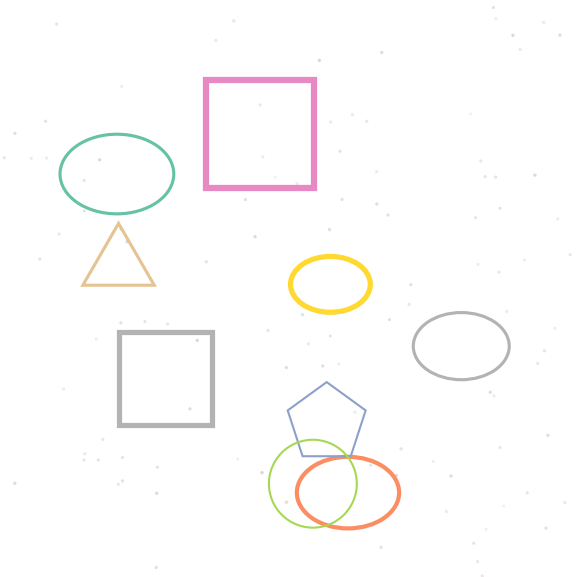[{"shape": "oval", "thickness": 1.5, "radius": 0.49, "center": [0.202, 0.698]}, {"shape": "oval", "thickness": 2, "radius": 0.44, "center": [0.603, 0.146]}, {"shape": "pentagon", "thickness": 1, "radius": 0.35, "center": [0.566, 0.267]}, {"shape": "square", "thickness": 3, "radius": 0.47, "center": [0.45, 0.767]}, {"shape": "circle", "thickness": 1, "radius": 0.38, "center": [0.542, 0.162]}, {"shape": "oval", "thickness": 2.5, "radius": 0.35, "center": [0.572, 0.507]}, {"shape": "triangle", "thickness": 1.5, "radius": 0.36, "center": [0.205, 0.541]}, {"shape": "oval", "thickness": 1.5, "radius": 0.42, "center": [0.799, 0.4]}, {"shape": "square", "thickness": 2.5, "radius": 0.4, "center": [0.286, 0.343]}]